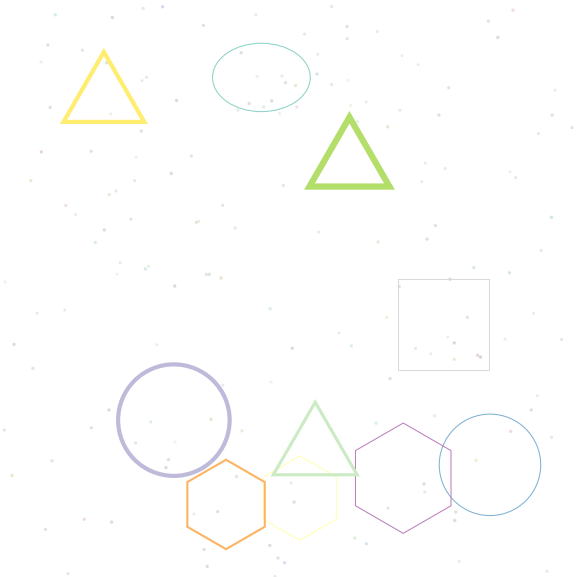[{"shape": "oval", "thickness": 0.5, "radius": 0.42, "center": [0.453, 0.865]}, {"shape": "hexagon", "thickness": 0.5, "radius": 0.37, "center": [0.519, 0.137]}, {"shape": "circle", "thickness": 2, "radius": 0.48, "center": [0.301, 0.272]}, {"shape": "circle", "thickness": 0.5, "radius": 0.44, "center": [0.848, 0.194]}, {"shape": "hexagon", "thickness": 1, "radius": 0.39, "center": [0.391, 0.126]}, {"shape": "triangle", "thickness": 3, "radius": 0.4, "center": [0.605, 0.716]}, {"shape": "square", "thickness": 0.5, "radius": 0.39, "center": [0.768, 0.437]}, {"shape": "hexagon", "thickness": 0.5, "radius": 0.48, "center": [0.698, 0.171]}, {"shape": "triangle", "thickness": 1.5, "radius": 0.42, "center": [0.546, 0.219]}, {"shape": "triangle", "thickness": 2, "radius": 0.4, "center": [0.18, 0.828]}]